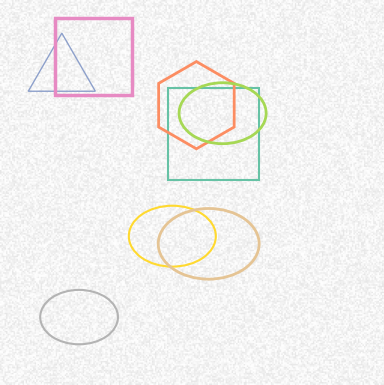[{"shape": "square", "thickness": 1.5, "radius": 0.59, "center": [0.554, 0.652]}, {"shape": "hexagon", "thickness": 2, "radius": 0.57, "center": [0.51, 0.727]}, {"shape": "triangle", "thickness": 1, "radius": 0.5, "center": [0.161, 0.813]}, {"shape": "square", "thickness": 2.5, "radius": 0.5, "center": [0.242, 0.853]}, {"shape": "oval", "thickness": 2, "radius": 0.57, "center": [0.578, 0.706]}, {"shape": "oval", "thickness": 1.5, "radius": 0.56, "center": [0.448, 0.387]}, {"shape": "oval", "thickness": 2, "radius": 0.66, "center": [0.542, 0.367]}, {"shape": "oval", "thickness": 1.5, "radius": 0.5, "center": [0.205, 0.176]}]